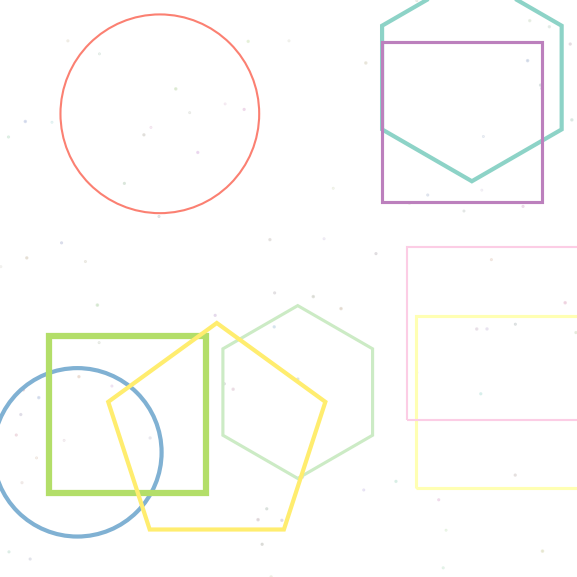[{"shape": "hexagon", "thickness": 2, "radius": 0.9, "center": [0.817, 0.865]}, {"shape": "square", "thickness": 1.5, "radius": 0.75, "center": [0.87, 0.303]}, {"shape": "circle", "thickness": 1, "radius": 0.86, "center": [0.277, 0.802]}, {"shape": "circle", "thickness": 2, "radius": 0.73, "center": [0.134, 0.216]}, {"shape": "square", "thickness": 3, "radius": 0.68, "center": [0.221, 0.281]}, {"shape": "square", "thickness": 1, "radius": 0.75, "center": [0.854, 0.422]}, {"shape": "square", "thickness": 1.5, "radius": 0.69, "center": [0.8, 0.788]}, {"shape": "hexagon", "thickness": 1.5, "radius": 0.75, "center": [0.516, 0.32]}, {"shape": "pentagon", "thickness": 2, "radius": 0.99, "center": [0.375, 0.242]}]